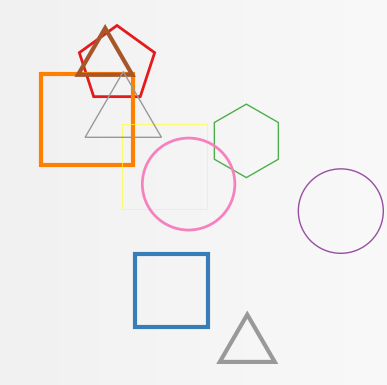[{"shape": "pentagon", "thickness": 2, "radius": 0.51, "center": [0.302, 0.832]}, {"shape": "square", "thickness": 3, "radius": 0.47, "center": [0.443, 0.246]}, {"shape": "hexagon", "thickness": 1, "radius": 0.48, "center": [0.636, 0.634]}, {"shape": "circle", "thickness": 1, "radius": 0.55, "center": [0.88, 0.452]}, {"shape": "square", "thickness": 3, "radius": 0.59, "center": [0.224, 0.69]}, {"shape": "square", "thickness": 0.5, "radius": 0.55, "center": [0.425, 0.566]}, {"shape": "triangle", "thickness": 3, "radius": 0.4, "center": [0.271, 0.846]}, {"shape": "circle", "thickness": 2, "radius": 0.6, "center": [0.487, 0.522]}, {"shape": "triangle", "thickness": 3, "radius": 0.41, "center": [0.638, 0.101]}, {"shape": "triangle", "thickness": 1, "radius": 0.57, "center": [0.318, 0.7]}]